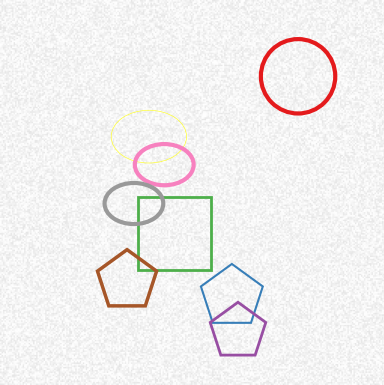[{"shape": "circle", "thickness": 3, "radius": 0.48, "center": [0.774, 0.802]}, {"shape": "pentagon", "thickness": 1.5, "radius": 0.42, "center": [0.602, 0.23]}, {"shape": "square", "thickness": 2, "radius": 0.47, "center": [0.453, 0.393]}, {"shape": "pentagon", "thickness": 2, "radius": 0.38, "center": [0.618, 0.139]}, {"shape": "oval", "thickness": 0.5, "radius": 0.49, "center": [0.387, 0.645]}, {"shape": "pentagon", "thickness": 2.5, "radius": 0.4, "center": [0.33, 0.271]}, {"shape": "oval", "thickness": 3, "radius": 0.38, "center": [0.427, 0.572]}, {"shape": "oval", "thickness": 3, "radius": 0.38, "center": [0.348, 0.471]}]